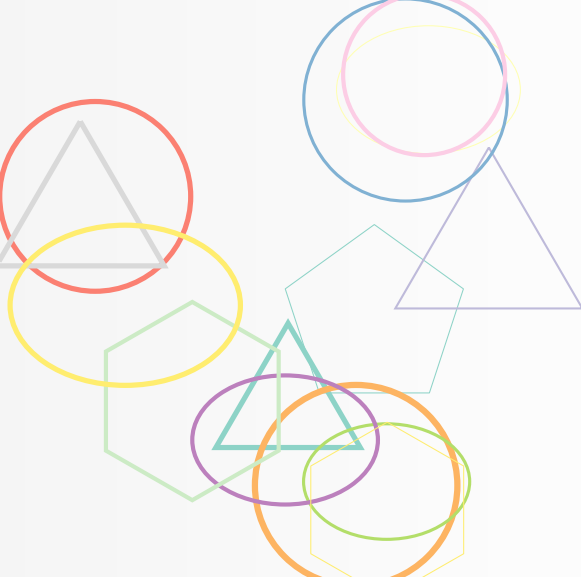[{"shape": "pentagon", "thickness": 0.5, "radius": 0.81, "center": [0.644, 0.449]}, {"shape": "triangle", "thickness": 2.5, "radius": 0.72, "center": [0.496, 0.296]}, {"shape": "oval", "thickness": 0.5, "radius": 0.79, "center": [0.737, 0.844]}, {"shape": "triangle", "thickness": 1, "radius": 0.93, "center": [0.841, 0.558]}, {"shape": "circle", "thickness": 2.5, "radius": 0.82, "center": [0.164, 0.659]}, {"shape": "circle", "thickness": 1.5, "radius": 0.88, "center": [0.698, 0.826]}, {"shape": "circle", "thickness": 3, "radius": 0.87, "center": [0.613, 0.158]}, {"shape": "oval", "thickness": 1.5, "radius": 0.71, "center": [0.665, 0.165]}, {"shape": "circle", "thickness": 2, "radius": 0.7, "center": [0.73, 0.87]}, {"shape": "triangle", "thickness": 2.5, "radius": 0.83, "center": [0.138, 0.622]}, {"shape": "oval", "thickness": 2, "radius": 0.8, "center": [0.491, 0.237]}, {"shape": "hexagon", "thickness": 2, "radius": 0.86, "center": [0.331, 0.305]}, {"shape": "hexagon", "thickness": 0.5, "radius": 0.76, "center": [0.666, 0.116]}, {"shape": "oval", "thickness": 2.5, "radius": 0.99, "center": [0.215, 0.471]}]